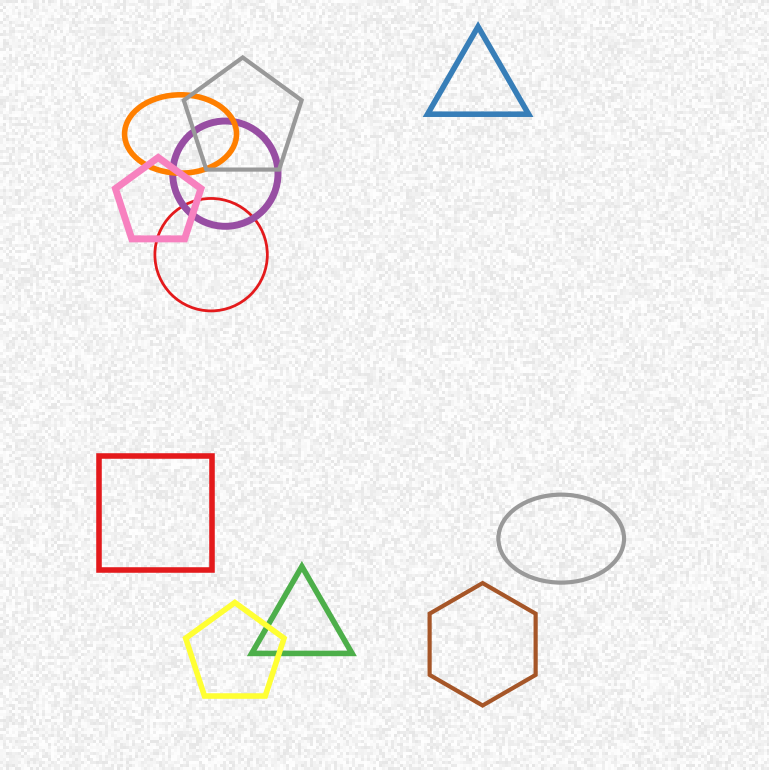[{"shape": "circle", "thickness": 1, "radius": 0.37, "center": [0.274, 0.669]}, {"shape": "square", "thickness": 2, "radius": 0.37, "center": [0.202, 0.334]}, {"shape": "triangle", "thickness": 2, "radius": 0.38, "center": [0.621, 0.89]}, {"shape": "triangle", "thickness": 2, "radius": 0.38, "center": [0.392, 0.189]}, {"shape": "circle", "thickness": 2.5, "radius": 0.34, "center": [0.293, 0.774]}, {"shape": "oval", "thickness": 2, "radius": 0.36, "center": [0.234, 0.826]}, {"shape": "pentagon", "thickness": 2, "radius": 0.34, "center": [0.305, 0.15]}, {"shape": "hexagon", "thickness": 1.5, "radius": 0.4, "center": [0.627, 0.163]}, {"shape": "pentagon", "thickness": 2.5, "radius": 0.29, "center": [0.205, 0.737]}, {"shape": "pentagon", "thickness": 1.5, "radius": 0.4, "center": [0.315, 0.845]}, {"shape": "oval", "thickness": 1.5, "radius": 0.41, "center": [0.729, 0.3]}]